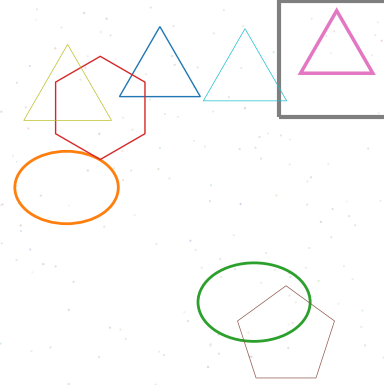[{"shape": "triangle", "thickness": 1, "radius": 0.61, "center": [0.415, 0.81]}, {"shape": "oval", "thickness": 2, "radius": 0.67, "center": [0.173, 0.513]}, {"shape": "oval", "thickness": 2, "radius": 0.73, "center": [0.66, 0.215]}, {"shape": "hexagon", "thickness": 1, "radius": 0.67, "center": [0.26, 0.72]}, {"shape": "pentagon", "thickness": 0.5, "radius": 0.66, "center": [0.743, 0.125]}, {"shape": "triangle", "thickness": 2.5, "radius": 0.54, "center": [0.875, 0.864]}, {"shape": "square", "thickness": 3, "radius": 0.75, "center": [0.873, 0.847]}, {"shape": "triangle", "thickness": 0.5, "radius": 0.66, "center": [0.176, 0.753]}, {"shape": "triangle", "thickness": 0.5, "radius": 0.62, "center": [0.636, 0.801]}]